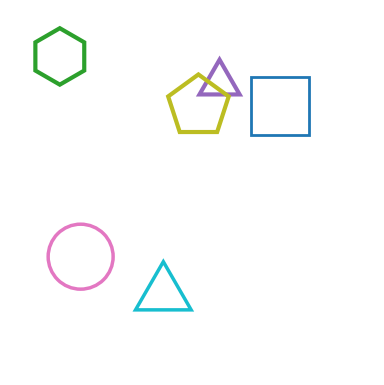[{"shape": "square", "thickness": 2, "radius": 0.38, "center": [0.727, 0.724]}, {"shape": "hexagon", "thickness": 3, "radius": 0.37, "center": [0.155, 0.853]}, {"shape": "triangle", "thickness": 3, "radius": 0.3, "center": [0.57, 0.785]}, {"shape": "circle", "thickness": 2.5, "radius": 0.42, "center": [0.209, 0.333]}, {"shape": "pentagon", "thickness": 3, "radius": 0.41, "center": [0.515, 0.724]}, {"shape": "triangle", "thickness": 2.5, "radius": 0.42, "center": [0.424, 0.237]}]